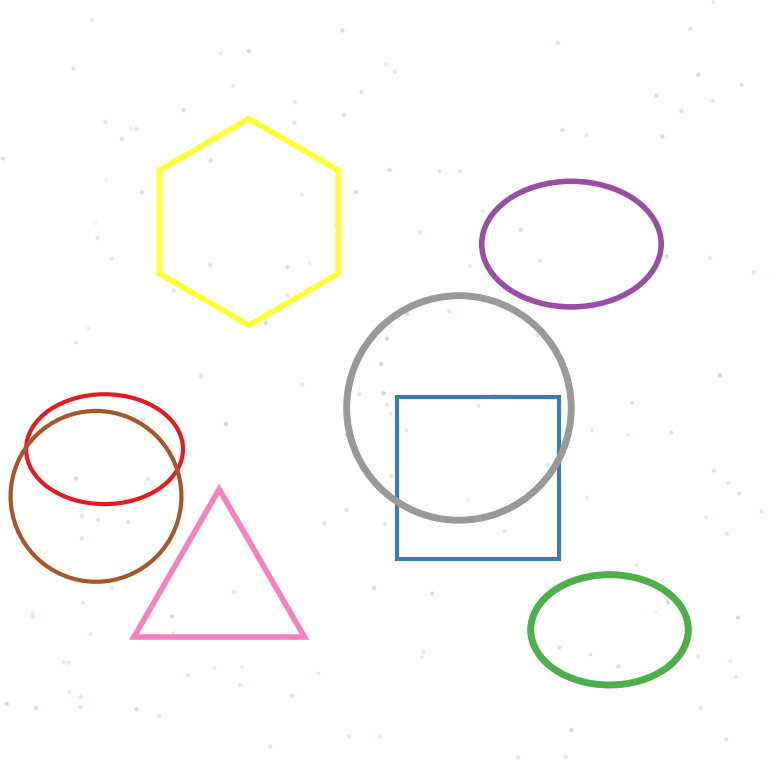[{"shape": "oval", "thickness": 1.5, "radius": 0.51, "center": [0.136, 0.417]}, {"shape": "square", "thickness": 1.5, "radius": 0.53, "center": [0.62, 0.38]}, {"shape": "oval", "thickness": 2.5, "radius": 0.51, "center": [0.792, 0.182]}, {"shape": "oval", "thickness": 2, "radius": 0.58, "center": [0.742, 0.683]}, {"shape": "hexagon", "thickness": 2, "radius": 0.67, "center": [0.323, 0.712]}, {"shape": "circle", "thickness": 1.5, "radius": 0.55, "center": [0.125, 0.355]}, {"shape": "triangle", "thickness": 2, "radius": 0.64, "center": [0.285, 0.237]}, {"shape": "circle", "thickness": 2.5, "radius": 0.73, "center": [0.596, 0.47]}]